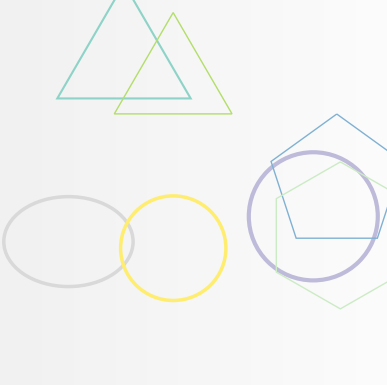[{"shape": "triangle", "thickness": 1.5, "radius": 0.99, "center": [0.32, 0.844]}, {"shape": "circle", "thickness": 3, "radius": 0.83, "center": [0.808, 0.438]}, {"shape": "pentagon", "thickness": 1, "radius": 0.89, "center": [0.869, 0.526]}, {"shape": "triangle", "thickness": 1, "radius": 0.88, "center": [0.447, 0.792]}, {"shape": "oval", "thickness": 2.5, "radius": 0.83, "center": [0.177, 0.372]}, {"shape": "hexagon", "thickness": 1, "radius": 0.95, "center": [0.878, 0.389]}, {"shape": "circle", "thickness": 2.5, "radius": 0.68, "center": [0.447, 0.355]}]